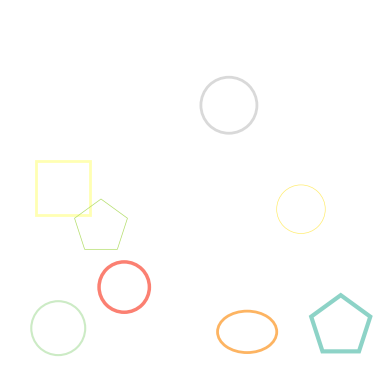[{"shape": "pentagon", "thickness": 3, "radius": 0.4, "center": [0.885, 0.153]}, {"shape": "square", "thickness": 2, "radius": 0.35, "center": [0.165, 0.513]}, {"shape": "circle", "thickness": 2.5, "radius": 0.33, "center": [0.323, 0.254]}, {"shape": "oval", "thickness": 2, "radius": 0.38, "center": [0.642, 0.138]}, {"shape": "pentagon", "thickness": 0.5, "radius": 0.36, "center": [0.262, 0.411]}, {"shape": "circle", "thickness": 2, "radius": 0.36, "center": [0.595, 0.727]}, {"shape": "circle", "thickness": 1.5, "radius": 0.35, "center": [0.151, 0.148]}, {"shape": "circle", "thickness": 0.5, "radius": 0.32, "center": [0.782, 0.457]}]